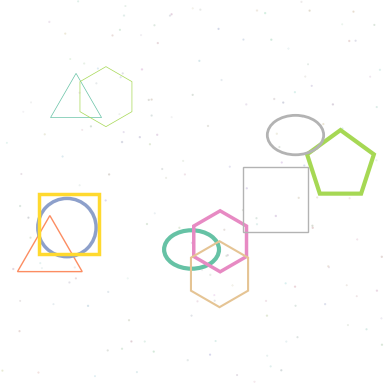[{"shape": "triangle", "thickness": 0.5, "radius": 0.38, "center": [0.198, 0.733]}, {"shape": "oval", "thickness": 3, "radius": 0.36, "center": [0.498, 0.352]}, {"shape": "triangle", "thickness": 1, "radius": 0.49, "center": [0.129, 0.343]}, {"shape": "circle", "thickness": 2.5, "radius": 0.38, "center": [0.174, 0.409]}, {"shape": "hexagon", "thickness": 2.5, "radius": 0.4, "center": [0.572, 0.373]}, {"shape": "pentagon", "thickness": 3, "radius": 0.46, "center": [0.884, 0.571]}, {"shape": "hexagon", "thickness": 0.5, "radius": 0.39, "center": [0.275, 0.749]}, {"shape": "square", "thickness": 2.5, "radius": 0.39, "center": [0.179, 0.418]}, {"shape": "hexagon", "thickness": 1.5, "radius": 0.43, "center": [0.57, 0.288]}, {"shape": "oval", "thickness": 2, "radius": 0.37, "center": [0.767, 0.649]}, {"shape": "square", "thickness": 1, "radius": 0.42, "center": [0.715, 0.481]}]